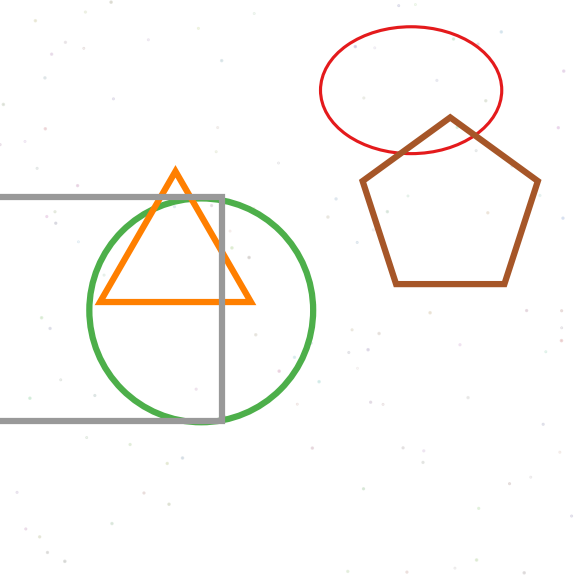[{"shape": "oval", "thickness": 1.5, "radius": 0.78, "center": [0.712, 0.843]}, {"shape": "circle", "thickness": 3, "radius": 0.97, "center": [0.348, 0.462]}, {"shape": "triangle", "thickness": 3, "radius": 0.75, "center": [0.304, 0.552]}, {"shape": "pentagon", "thickness": 3, "radius": 0.8, "center": [0.78, 0.636]}, {"shape": "square", "thickness": 3, "radius": 0.97, "center": [0.189, 0.464]}]